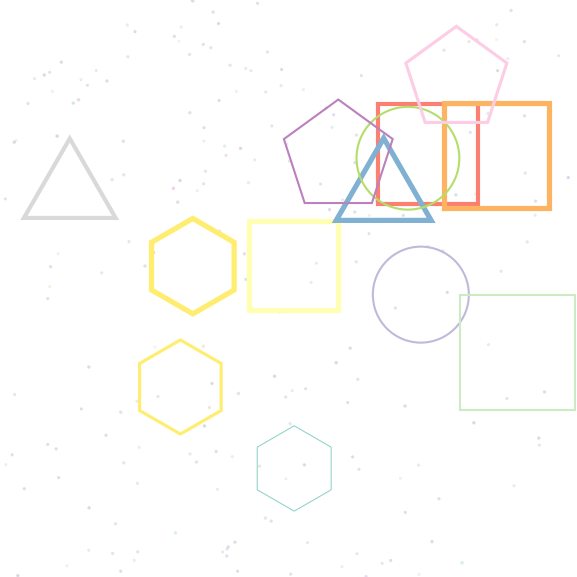[{"shape": "hexagon", "thickness": 0.5, "radius": 0.37, "center": [0.509, 0.188]}, {"shape": "square", "thickness": 2.5, "radius": 0.39, "center": [0.508, 0.54]}, {"shape": "circle", "thickness": 1, "radius": 0.42, "center": [0.729, 0.489]}, {"shape": "square", "thickness": 2, "radius": 0.43, "center": [0.741, 0.732]}, {"shape": "triangle", "thickness": 2.5, "radius": 0.47, "center": [0.664, 0.665]}, {"shape": "square", "thickness": 2.5, "radius": 0.45, "center": [0.86, 0.73]}, {"shape": "circle", "thickness": 1, "radius": 0.45, "center": [0.706, 0.725]}, {"shape": "pentagon", "thickness": 1.5, "radius": 0.46, "center": [0.79, 0.862]}, {"shape": "triangle", "thickness": 2, "radius": 0.46, "center": [0.121, 0.668]}, {"shape": "pentagon", "thickness": 1, "radius": 0.5, "center": [0.586, 0.728]}, {"shape": "square", "thickness": 1, "radius": 0.5, "center": [0.896, 0.389]}, {"shape": "hexagon", "thickness": 1.5, "radius": 0.41, "center": [0.312, 0.329]}, {"shape": "hexagon", "thickness": 2.5, "radius": 0.41, "center": [0.334, 0.538]}]